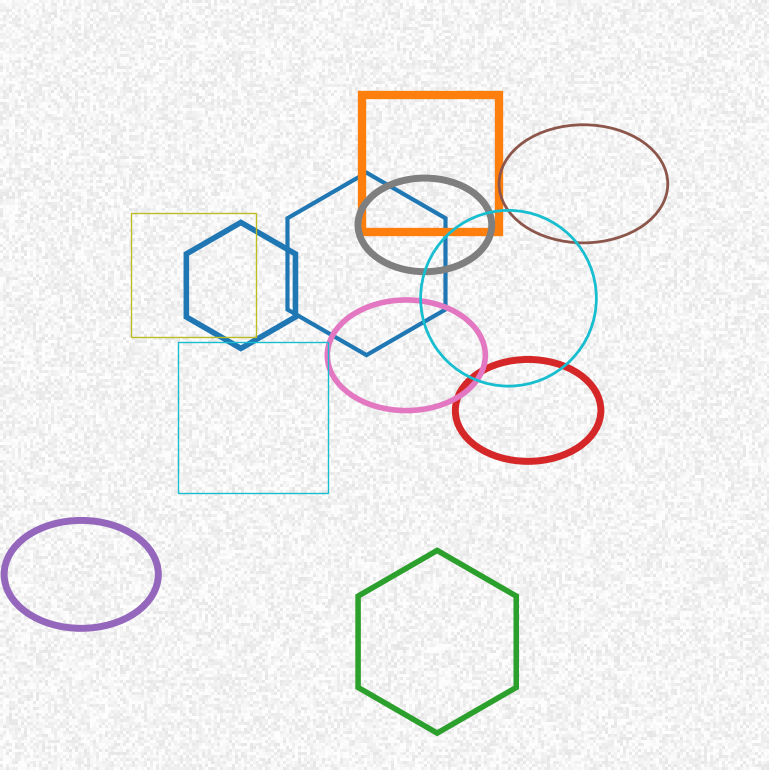[{"shape": "hexagon", "thickness": 2, "radius": 0.41, "center": [0.313, 0.629]}, {"shape": "hexagon", "thickness": 1.5, "radius": 0.59, "center": [0.476, 0.657]}, {"shape": "square", "thickness": 3, "radius": 0.45, "center": [0.559, 0.787]}, {"shape": "hexagon", "thickness": 2, "radius": 0.59, "center": [0.568, 0.167]}, {"shape": "oval", "thickness": 2.5, "radius": 0.47, "center": [0.686, 0.467]}, {"shape": "oval", "thickness": 2.5, "radius": 0.5, "center": [0.105, 0.254]}, {"shape": "oval", "thickness": 1, "radius": 0.55, "center": [0.758, 0.761]}, {"shape": "oval", "thickness": 2, "radius": 0.51, "center": [0.528, 0.539]}, {"shape": "oval", "thickness": 2.5, "radius": 0.43, "center": [0.552, 0.708]}, {"shape": "square", "thickness": 0.5, "radius": 0.41, "center": [0.251, 0.643]}, {"shape": "square", "thickness": 0.5, "radius": 0.49, "center": [0.329, 0.458]}, {"shape": "circle", "thickness": 1, "radius": 0.57, "center": [0.66, 0.613]}]